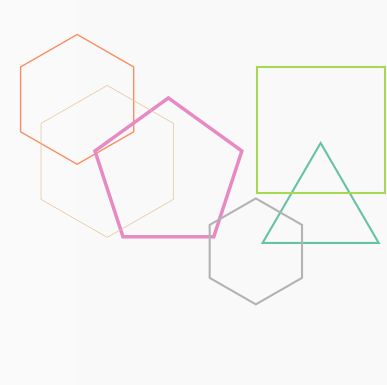[{"shape": "triangle", "thickness": 1.5, "radius": 0.87, "center": [0.827, 0.455]}, {"shape": "hexagon", "thickness": 1, "radius": 0.84, "center": [0.199, 0.742]}, {"shape": "pentagon", "thickness": 2.5, "radius": 1.0, "center": [0.435, 0.546]}, {"shape": "square", "thickness": 1.5, "radius": 0.82, "center": [0.829, 0.662]}, {"shape": "hexagon", "thickness": 0.5, "radius": 0.99, "center": [0.277, 0.581]}, {"shape": "hexagon", "thickness": 1.5, "radius": 0.69, "center": [0.66, 0.347]}]